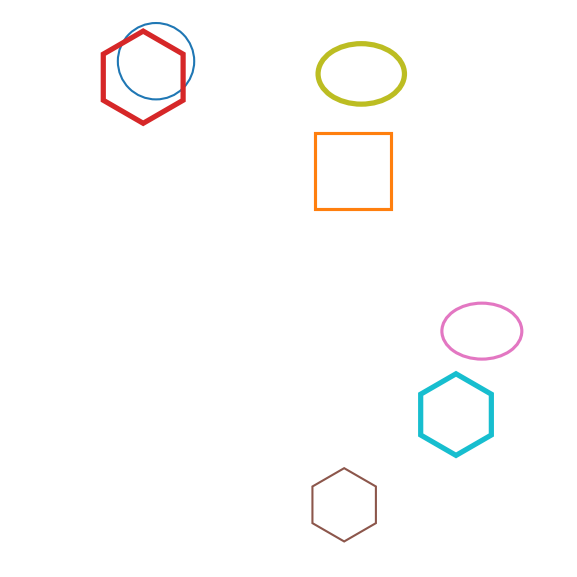[{"shape": "circle", "thickness": 1, "radius": 0.33, "center": [0.27, 0.893]}, {"shape": "square", "thickness": 1.5, "radius": 0.33, "center": [0.611, 0.703]}, {"shape": "hexagon", "thickness": 2.5, "radius": 0.4, "center": [0.248, 0.865]}, {"shape": "hexagon", "thickness": 1, "radius": 0.32, "center": [0.596, 0.125]}, {"shape": "oval", "thickness": 1.5, "radius": 0.35, "center": [0.834, 0.426]}, {"shape": "oval", "thickness": 2.5, "radius": 0.37, "center": [0.626, 0.871]}, {"shape": "hexagon", "thickness": 2.5, "radius": 0.35, "center": [0.79, 0.281]}]